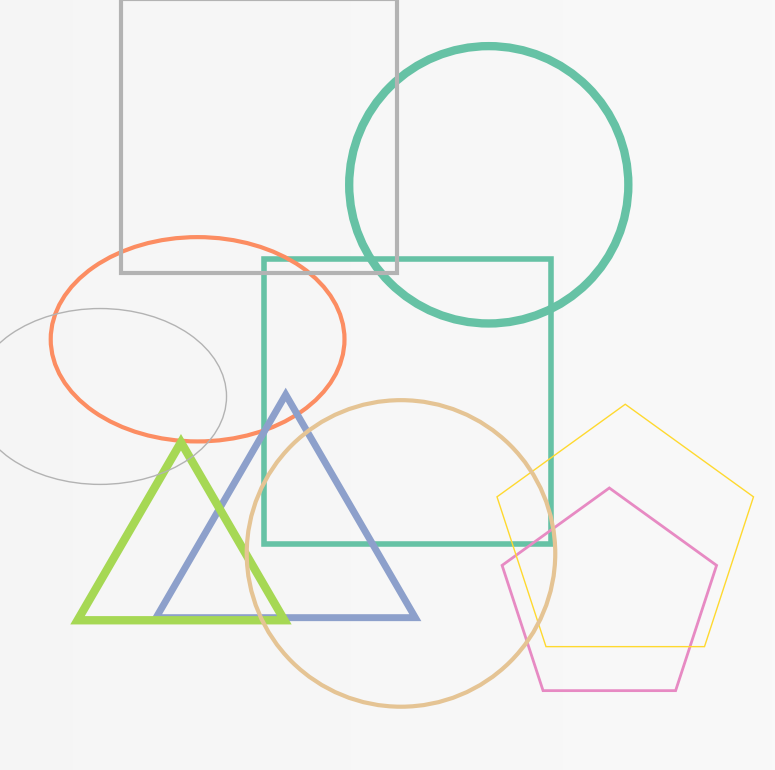[{"shape": "circle", "thickness": 3, "radius": 0.9, "center": [0.631, 0.76]}, {"shape": "square", "thickness": 2, "radius": 0.93, "center": [0.526, 0.479]}, {"shape": "oval", "thickness": 1.5, "radius": 0.95, "center": [0.255, 0.559]}, {"shape": "triangle", "thickness": 2.5, "radius": 0.97, "center": [0.369, 0.294]}, {"shape": "pentagon", "thickness": 1, "radius": 0.73, "center": [0.786, 0.221]}, {"shape": "triangle", "thickness": 3, "radius": 0.77, "center": [0.234, 0.272]}, {"shape": "pentagon", "thickness": 0.5, "radius": 0.87, "center": [0.807, 0.301]}, {"shape": "circle", "thickness": 1.5, "radius": 1.0, "center": [0.517, 0.281]}, {"shape": "square", "thickness": 1.5, "radius": 0.89, "center": [0.334, 0.823]}, {"shape": "oval", "thickness": 0.5, "radius": 0.82, "center": [0.129, 0.485]}]